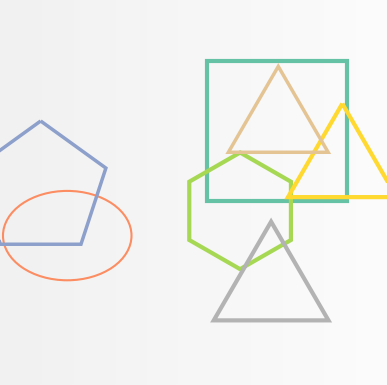[{"shape": "square", "thickness": 3, "radius": 0.91, "center": [0.715, 0.66]}, {"shape": "oval", "thickness": 1.5, "radius": 0.83, "center": [0.174, 0.388]}, {"shape": "pentagon", "thickness": 2.5, "radius": 0.88, "center": [0.105, 0.509]}, {"shape": "hexagon", "thickness": 3, "radius": 0.76, "center": [0.62, 0.452]}, {"shape": "triangle", "thickness": 3, "radius": 0.81, "center": [0.883, 0.569]}, {"shape": "triangle", "thickness": 2.5, "radius": 0.74, "center": [0.718, 0.679]}, {"shape": "triangle", "thickness": 3, "radius": 0.85, "center": [0.7, 0.253]}]